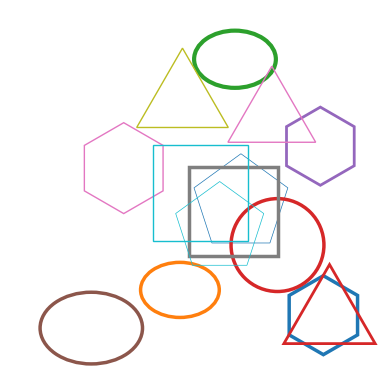[{"shape": "pentagon", "thickness": 0.5, "radius": 0.64, "center": [0.626, 0.473]}, {"shape": "hexagon", "thickness": 2.5, "radius": 0.51, "center": [0.84, 0.181]}, {"shape": "oval", "thickness": 2.5, "radius": 0.51, "center": [0.467, 0.247]}, {"shape": "oval", "thickness": 3, "radius": 0.53, "center": [0.61, 0.846]}, {"shape": "circle", "thickness": 2.5, "radius": 0.6, "center": [0.721, 0.363]}, {"shape": "triangle", "thickness": 2, "radius": 0.68, "center": [0.856, 0.176]}, {"shape": "hexagon", "thickness": 2, "radius": 0.51, "center": [0.832, 0.62]}, {"shape": "oval", "thickness": 2.5, "radius": 0.67, "center": [0.237, 0.148]}, {"shape": "triangle", "thickness": 1, "radius": 0.66, "center": [0.706, 0.696]}, {"shape": "hexagon", "thickness": 1, "radius": 0.59, "center": [0.321, 0.563]}, {"shape": "square", "thickness": 2.5, "radius": 0.58, "center": [0.607, 0.45]}, {"shape": "triangle", "thickness": 1, "radius": 0.69, "center": [0.474, 0.738]}, {"shape": "square", "thickness": 1, "radius": 0.62, "center": [0.521, 0.498]}, {"shape": "pentagon", "thickness": 0.5, "radius": 0.6, "center": [0.571, 0.408]}]